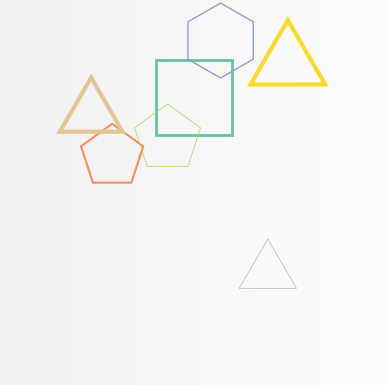[{"shape": "square", "thickness": 2, "radius": 0.49, "center": [0.5, 0.747]}, {"shape": "pentagon", "thickness": 1.5, "radius": 0.42, "center": [0.289, 0.594]}, {"shape": "hexagon", "thickness": 1, "radius": 0.49, "center": [0.569, 0.895]}, {"shape": "pentagon", "thickness": 0.5, "radius": 0.45, "center": [0.432, 0.64]}, {"shape": "triangle", "thickness": 3, "radius": 0.56, "center": [0.743, 0.836]}, {"shape": "triangle", "thickness": 3, "radius": 0.47, "center": [0.235, 0.705]}, {"shape": "triangle", "thickness": 0.5, "radius": 0.43, "center": [0.691, 0.294]}]